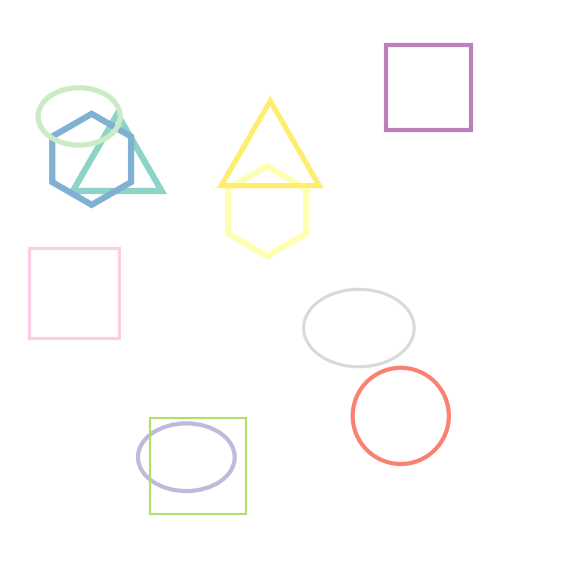[{"shape": "triangle", "thickness": 3, "radius": 0.44, "center": [0.203, 0.713]}, {"shape": "hexagon", "thickness": 3, "radius": 0.39, "center": [0.462, 0.633]}, {"shape": "oval", "thickness": 2, "radius": 0.42, "center": [0.323, 0.207]}, {"shape": "circle", "thickness": 2, "radius": 0.42, "center": [0.694, 0.279]}, {"shape": "hexagon", "thickness": 3, "radius": 0.39, "center": [0.159, 0.723]}, {"shape": "square", "thickness": 1, "radius": 0.42, "center": [0.343, 0.192]}, {"shape": "square", "thickness": 1.5, "radius": 0.39, "center": [0.128, 0.492]}, {"shape": "oval", "thickness": 1.5, "radius": 0.48, "center": [0.622, 0.431]}, {"shape": "square", "thickness": 2, "radius": 0.37, "center": [0.742, 0.848]}, {"shape": "oval", "thickness": 2.5, "radius": 0.36, "center": [0.137, 0.798]}, {"shape": "triangle", "thickness": 2.5, "radius": 0.49, "center": [0.468, 0.727]}]